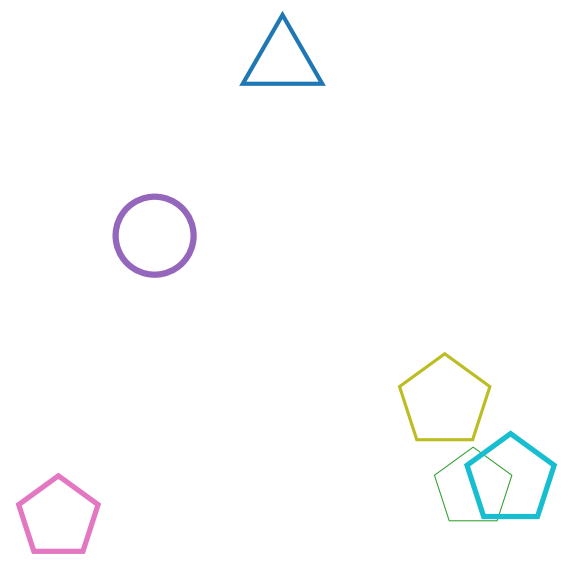[{"shape": "triangle", "thickness": 2, "radius": 0.4, "center": [0.489, 0.894]}, {"shape": "pentagon", "thickness": 0.5, "radius": 0.35, "center": [0.819, 0.154]}, {"shape": "circle", "thickness": 3, "radius": 0.34, "center": [0.268, 0.591]}, {"shape": "pentagon", "thickness": 2.5, "radius": 0.36, "center": [0.101, 0.103]}, {"shape": "pentagon", "thickness": 1.5, "radius": 0.41, "center": [0.77, 0.304]}, {"shape": "pentagon", "thickness": 2.5, "radius": 0.4, "center": [0.884, 0.169]}]